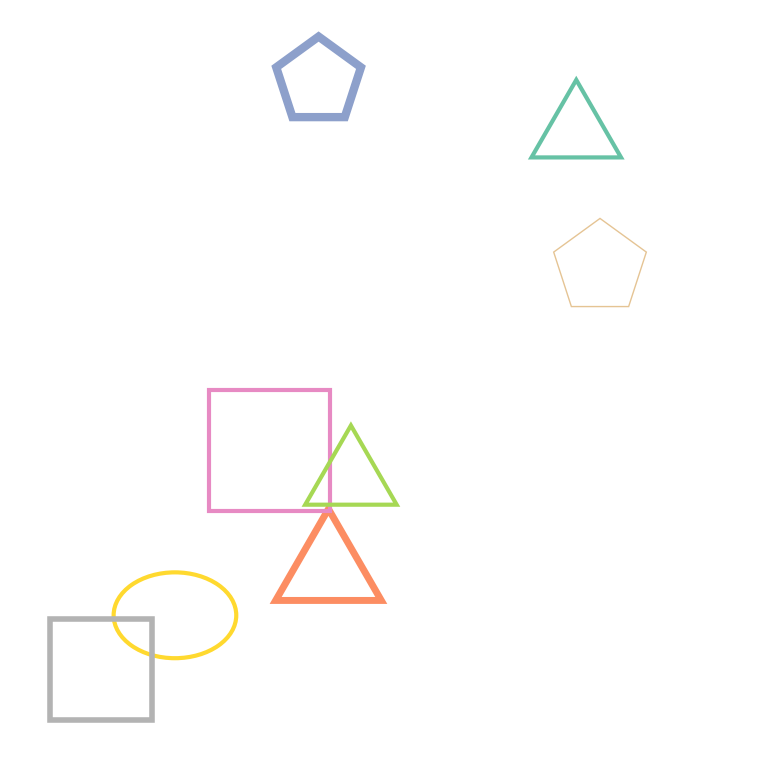[{"shape": "triangle", "thickness": 1.5, "radius": 0.34, "center": [0.748, 0.829]}, {"shape": "triangle", "thickness": 2.5, "radius": 0.4, "center": [0.427, 0.26]}, {"shape": "pentagon", "thickness": 3, "radius": 0.29, "center": [0.414, 0.895]}, {"shape": "square", "thickness": 1.5, "radius": 0.39, "center": [0.35, 0.415]}, {"shape": "triangle", "thickness": 1.5, "radius": 0.34, "center": [0.456, 0.379]}, {"shape": "oval", "thickness": 1.5, "radius": 0.4, "center": [0.227, 0.201]}, {"shape": "pentagon", "thickness": 0.5, "radius": 0.32, "center": [0.779, 0.653]}, {"shape": "square", "thickness": 2, "radius": 0.33, "center": [0.131, 0.131]}]